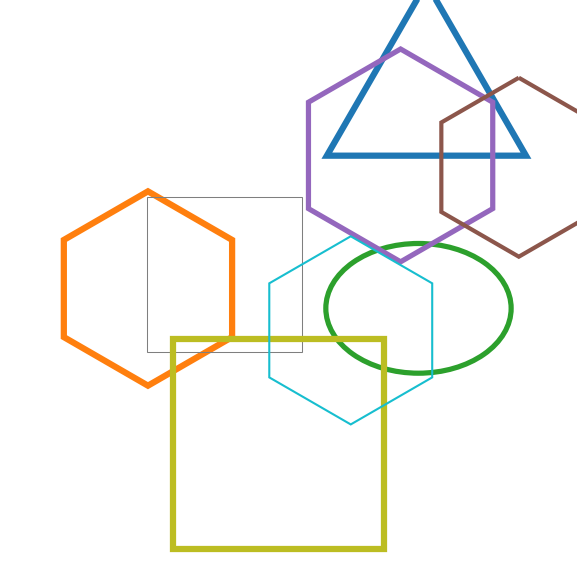[{"shape": "triangle", "thickness": 3, "radius": 1.0, "center": [0.738, 0.829]}, {"shape": "hexagon", "thickness": 3, "radius": 0.84, "center": [0.256, 0.5]}, {"shape": "oval", "thickness": 2.5, "radius": 0.8, "center": [0.725, 0.465]}, {"shape": "hexagon", "thickness": 2.5, "radius": 0.92, "center": [0.694, 0.73]}, {"shape": "hexagon", "thickness": 2, "radius": 0.77, "center": [0.898, 0.71]}, {"shape": "square", "thickness": 0.5, "radius": 0.67, "center": [0.388, 0.524]}, {"shape": "square", "thickness": 3, "radius": 0.91, "center": [0.483, 0.231]}, {"shape": "hexagon", "thickness": 1, "radius": 0.81, "center": [0.607, 0.427]}]